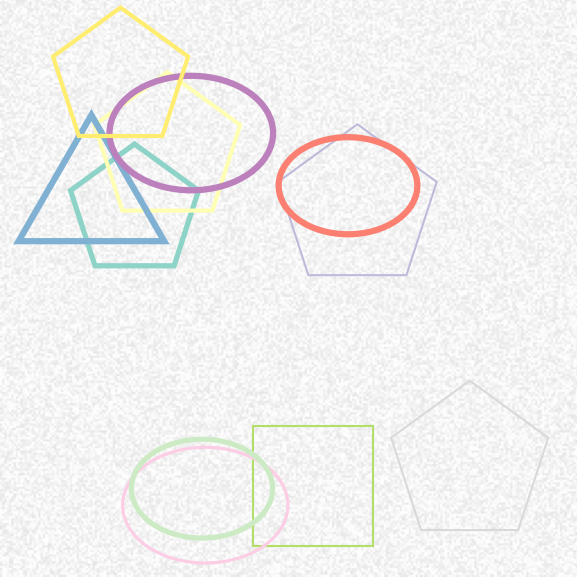[{"shape": "pentagon", "thickness": 2.5, "radius": 0.58, "center": [0.233, 0.633]}, {"shape": "pentagon", "thickness": 2, "radius": 0.66, "center": [0.29, 0.742]}, {"shape": "pentagon", "thickness": 1, "radius": 0.72, "center": [0.619, 0.64]}, {"shape": "oval", "thickness": 3, "radius": 0.6, "center": [0.603, 0.678]}, {"shape": "triangle", "thickness": 3, "radius": 0.73, "center": [0.158, 0.654]}, {"shape": "square", "thickness": 1, "radius": 0.52, "center": [0.542, 0.157]}, {"shape": "oval", "thickness": 1.5, "radius": 0.72, "center": [0.355, 0.124]}, {"shape": "pentagon", "thickness": 1, "radius": 0.71, "center": [0.813, 0.197]}, {"shape": "oval", "thickness": 3, "radius": 0.71, "center": [0.331, 0.769]}, {"shape": "oval", "thickness": 2.5, "radius": 0.61, "center": [0.35, 0.153]}, {"shape": "pentagon", "thickness": 2, "radius": 0.61, "center": [0.209, 0.863]}]